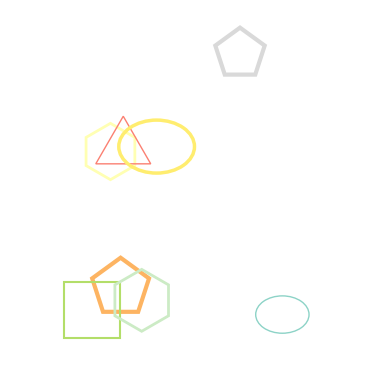[{"shape": "oval", "thickness": 1, "radius": 0.35, "center": [0.733, 0.183]}, {"shape": "hexagon", "thickness": 2, "radius": 0.37, "center": [0.287, 0.606]}, {"shape": "triangle", "thickness": 1, "radius": 0.41, "center": [0.32, 0.616]}, {"shape": "pentagon", "thickness": 3, "radius": 0.39, "center": [0.313, 0.253]}, {"shape": "square", "thickness": 1.5, "radius": 0.36, "center": [0.239, 0.194]}, {"shape": "pentagon", "thickness": 3, "radius": 0.34, "center": [0.623, 0.861]}, {"shape": "hexagon", "thickness": 2, "radius": 0.4, "center": [0.368, 0.22]}, {"shape": "oval", "thickness": 2.5, "radius": 0.49, "center": [0.407, 0.619]}]